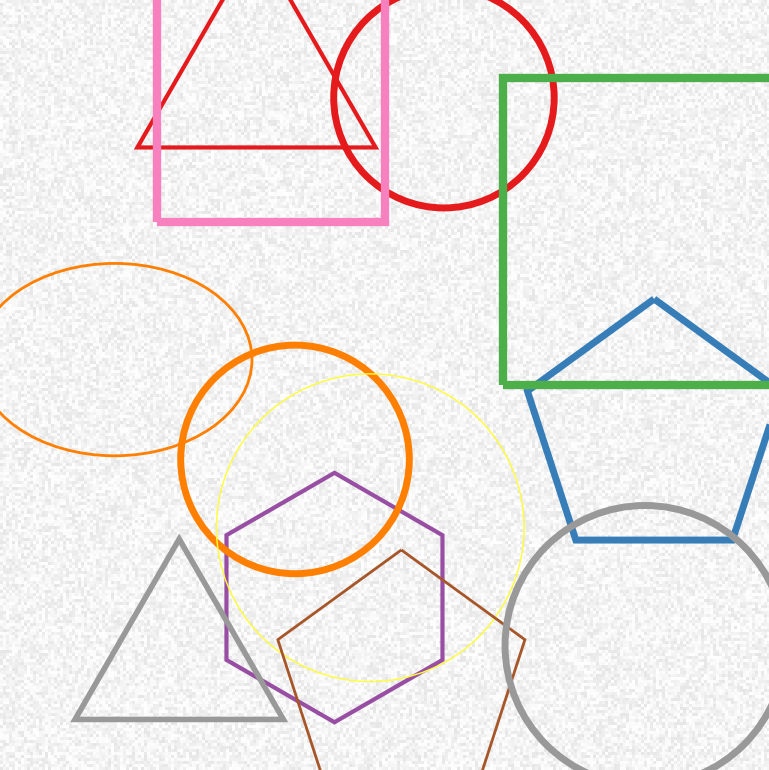[{"shape": "circle", "thickness": 2.5, "radius": 0.72, "center": [0.577, 0.873]}, {"shape": "triangle", "thickness": 1.5, "radius": 0.89, "center": [0.333, 0.898]}, {"shape": "pentagon", "thickness": 2.5, "radius": 0.87, "center": [0.85, 0.439]}, {"shape": "square", "thickness": 3, "radius": 1.0, "center": [0.853, 0.7]}, {"shape": "hexagon", "thickness": 1.5, "radius": 0.81, "center": [0.434, 0.224]}, {"shape": "oval", "thickness": 1, "radius": 0.89, "center": [0.149, 0.533]}, {"shape": "circle", "thickness": 2.5, "radius": 0.74, "center": [0.383, 0.403]}, {"shape": "circle", "thickness": 0.5, "radius": 1.0, "center": [0.481, 0.315]}, {"shape": "pentagon", "thickness": 1, "radius": 0.84, "center": [0.521, 0.117]}, {"shape": "square", "thickness": 3, "radius": 0.74, "center": [0.352, 0.86]}, {"shape": "triangle", "thickness": 2, "radius": 0.78, "center": [0.233, 0.144]}, {"shape": "circle", "thickness": 2.5, "radius": 0.91, "center": [0.838, 0.162]}]